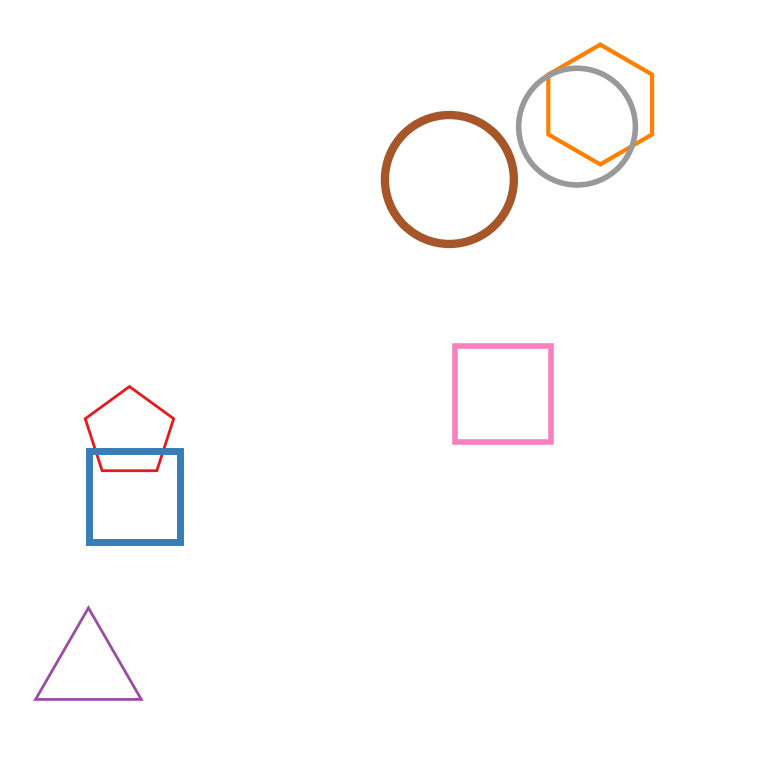[{"shape": "pentagon", "thickness": 1, "radius": 0.3, "center": [0.168, 0.438]}, {"shape": "square", "thickness": 2.5, "radius": 0.3, "center": [0.175, 0.356]}, {"shape": "triangle", "thickness": 1, "radius": 0.4, "center": [0.115, 0.131]}, {"shape": "hexagon", "thickness": 1.5, "radius": 0.39, "center": [0.78, 0.864]}, {"shape": "circle", "thickness": 3, "radius": 0.42, "center": [0.584, 0.767]}, {"shape": "square", "thickness": 2, "radius": 0.31, "center": [0.653, 0.488]}, {"shape": "circle", "thickness": 2, "radius": 0.38, "center": [0.749, 0.836]}]